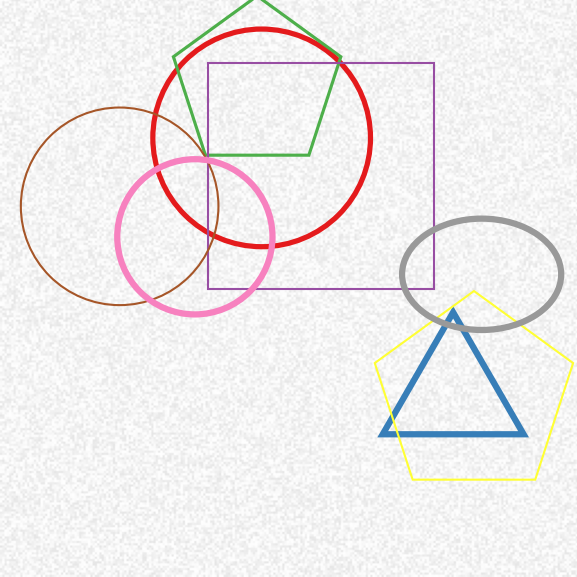[{"shape": "circle", "thickness": 2.5, "radius": 0.94, "center": [0.453, 0.76]}, {"shape": "triangle", "thickness": 3, "radius": 0.7, "center": [0.785, 0.318]}, {"shape": "pentagon", "thickness": 1.5, "radius": 0.76, "center": [0.445, 0.854]}, {"shape": "square", "thickness": 1, "radius": 0.98, "center": [0.555, 0.694]}, {"shape": "pentagon", "thickness": 1, "radius": 0.9, "center": [0.821, 0.315]}, {"shape": "circle", "thickness": 1, "radius": 0.86, "center": [0.207, 0.642]}, {"shape": "circle", "thickness": 3, "radius": 0.67, "center": [0.337, 0.589]}, {"shape": "oval", "thickness": 3, "radius": 0.69, "center": [0.834, 0.524]}]